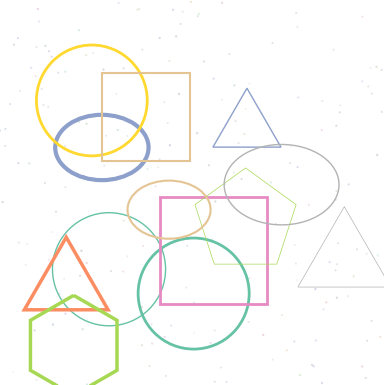[{"shape": "circle", "thickness": 2, "radius": 0.72, "center": [0.503, 0.238]}, {"shape": "circle", "thickness": 1, "radius": 0.73, "center": [0.283, 0.301]}, {"shape": "triangle", "thickness": 2.5, "radius": 0.63, "center": [0.172, 0.258]}, {"shape": "triangle", "thickness": 1, "radius": 0.51, "center": [0.641, 0.669]}, {"shape": "oval", "thickness": 3, "radius": 0.61, "center": [0.265, 0.617]}, {"shape": "square", "thickness": 2, "radius": 0.7, "center": [0.554, 0.349]}, {"shape": "hexagon", "thickness": 2.5, "radius": 0.65, "center": [0.191, 0.103]}, {"shape": "pentagon", "thickness": 0.5, "radius": 0.69, "center": [0.638, 0.426]}, {"shape": "circle", "thickness": 2, "radius": 0.72, "center": [0.239, 0.739]}, {"shape": "oval", "thickness": 1.5, "radius": 0.54, "center": [0.439, 0.455]}, {"shape": "square", "thickness": 1.5, "radius": 0.57, "center": [0.38, 0.696]}, {"shape": "triangle", "thickness": 0.5, "radius": 0.7, "center": [0.894, 0.324]}, {"shape": "oval", "thickness": 1, "radius": 0.75, "center": [0.731, 0.52]}]